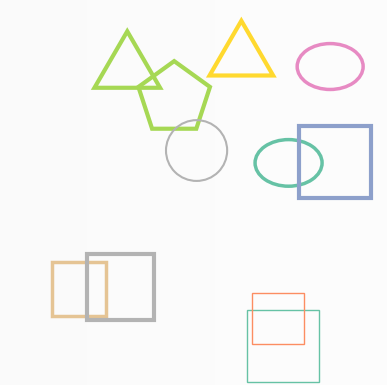[{"shape": "square", "thickness": 1, "radius": 0.47, "center": [0.731, 0.1]}, {"shape": "oval", "thickness": 2.5, "radius": 0.43, "center": [0.745, 0.577]}, {"shape": "square", "thickness": 1, "radius": 0.33, "center": [0.717, 0.173]}, {"shape": "square", "thickness": 3, "radius": 0.46, "center": [0.866, 0.58]}, {"shape": "oval", "thickness": 2.5, "radius": 0.43, "center": [0.852, 0.827]}, {"shape": "triangle", "thickness": 3, "radius": 0.49, "center": [0.328, 0.821]}, {"shape": "pentagon", "thickness": 3, "radius": 0.49, "center": [0.45, 0.744]}, {"shape": "triangle", "thickness": 3, "radius": 0.47, "center": [0.623, 0.851]}, {"shape": "square", "thickness": 2.5, "radius": 0.35, "center": [0.204, 0.25]}, {"shape": "square", "thickness": 3, "radius": 0.43, "center": [0.311, 0.255]}, {"shape": "circle", "thickness": 1.5, "radius": 0.39, "center": [0.507, 0.609]}]